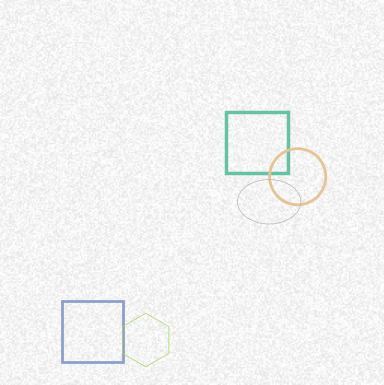[{"shape": "square", "thickness": 2.5, "radius": 0.4, "center": [0.668, 0.629]}, {"shape": "square", "thickness": 2, "radius": 0.4, "center": [0.24, 0.138]}, {"shape": "hexagon", "thickness": 0.5, "radius": 0.35, "center": [0.378, 0.117]}, {"shape": "circle", "thickness": 2, "radius": 0.36, "center": [0.773, 0.541]}, {"shape": "oval", "thickness": 0.5, "radius": 0.41, "center": [0.699, 0.476]}]